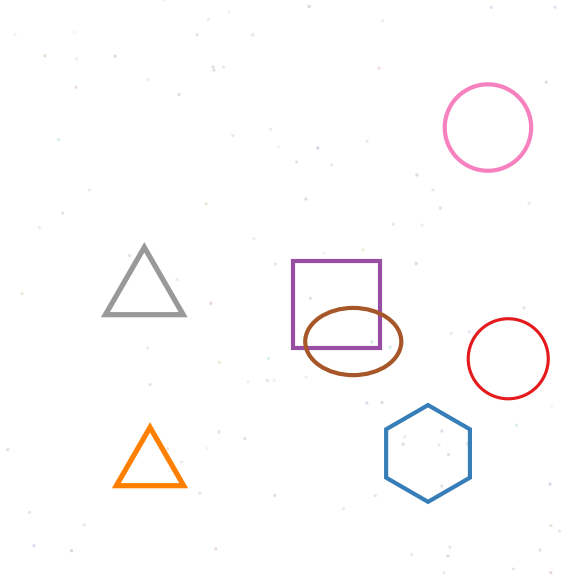[{"shape": "circle", "thickness": 1.5, "radius": 0.35, "center": [0.88, 0.378]}, {"shape": "hexagon", "thickness": 2, "radius": 0.42, "center": [0.741, 0.214]}, {"shape": "square", "thickness": 2, "radius": 0.38, "center": [0.583, 0.472]}, {"shape": "triangle", "thickness": 2.5, "radius": 0.34, "center": [0.26, 0.192]}, {"shape": "oval", "thickness": 2, "radius": 0.42, "center": [0.612, 0.408]}, {"shape": "circle", "thickness": 2, "radius": 0.37, "center": [0.845, 0.778]}, {"shape": "triangle", "thickness": 2.5, "radius": 0.39, "center": [0.25, 0.493]}]